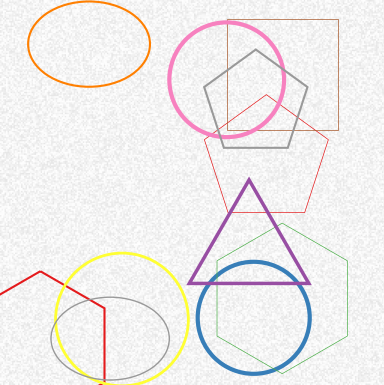[{"shape": "pentagon", "thickness": 0.5, "radius": 0.85, "center": [0.692, 0.585]}, {"shape": "hexagon", "thickness": 1.5, "radius": 0.96, "center": [0.105, 0.103]}, {"shape": "circle", "thickness": 3, "radius": 0.73, "center": [0.659, 0.175]}, {"shape": "hexagon", "thickness": 0.5, "radius": 0.98, "center": [0.733, 0.225]}, {"shape": "triangle", "thickness": 2.5, "radius": 0.9, "center": [0.647, 0.353]}, {"shape": "oval", "thickness": 1.5, "radius": 0.79, "center": [0.231, 0.885]}, {"shape": "circle", "thickness": 2, "radius": 0.86, "center": [0.317, 0.17]}, {"shape": "square", "thickness": 0.5, "radius": 0.72, "center": [0.733, 0.807]}, {"shape": "circle", "thickness": 3, "radius": 0.75, "center": [0.589, 0.793]}, {"shape": "oval", "thickness": 1, "radius": 0.77, "center": [0.286, 0.121]}, {"shape": "pentagon", "thickness": 1.5, "radius": 0.71, "center": [0.664, 0.73]}]